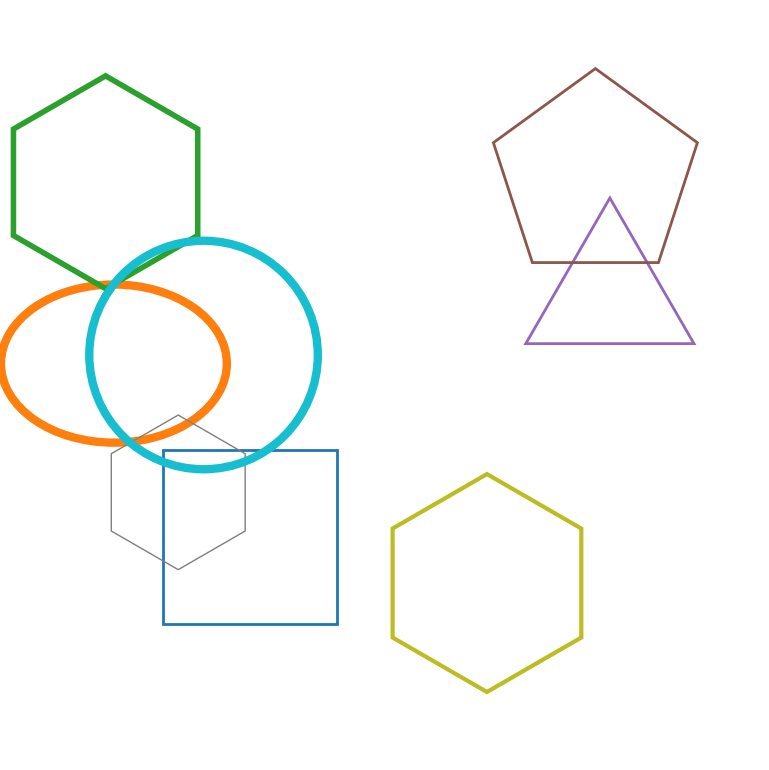[{"shape": "square", "thickness": 1, "radius": 0.56, "center": [0.325, 0.303]}, {"shape": "oval", "thickness": 3, "radius": 0.73, "center": [0.148, 0.528]}, {"shape": "hexagon", "thickness": 2, "radius": 0.69, "center": [0.137, 0.763]}, {"shape": "triangle", "thickness": 1, "radius": 0.63, "center": [0.792, 0.617]}, {"shape": "pentagon", "thickness": 1, "radius": 0.7, "center": [0.773, 0.772]}, {"shape": "hexagon", "thickness": 0.5, "radius": 0.5, "center": [0.231, 0.361]}, {"shape": "hexagon", "thickness": 1.5, "radius": 0.71, "center": [0.632, 0.243]}, {"shape": "circle", "thickness": 3, "radius": 0.74, "center": [0.264, 0.539]}]